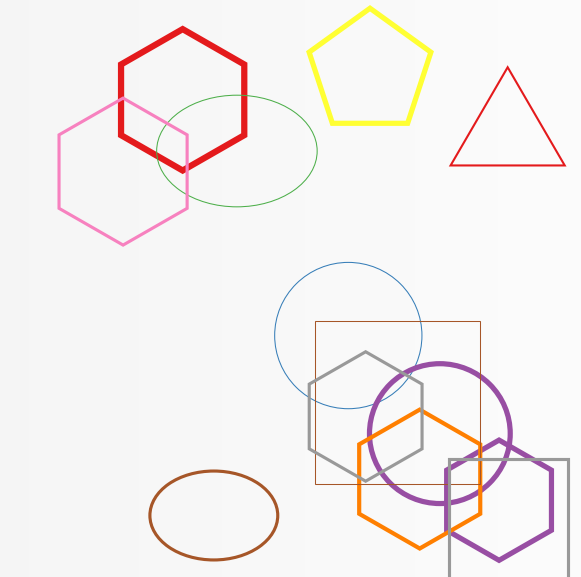[{"shape": "hexagon", "thickness": 3, "radius": 0.61, "center": [0.314, 0.826]}, {"shape": "triangle", "thickness": 1, "radius": 0.57, "center": [0.873, 0.769]}, {"shape": "circle", "thickness": 0.5, "radius": 0.63, "center": [0.599, 0.418]}, {"shape": "oval", "thickness": 0.5, "radius": 0.69, "center": [0.408, 0.738]}, {"shape": "hexagon", "thickness": 2.5, "radius": 0.52, "center": [0.859, 0.133]}, {"shape": "circle", "thickness": 2.5, "radius": 0.61, "center": [0.757, 0.248]}, {"shape": "hexagon", "thickness": 2, "radius": 0.6, "center": [0.722, 0.17]}, {"shape": "pentagon", "thickness": 2.5, "radius": 0.55, "center": [0.637, 0.875]}, {"shape": "square", "thickness": 0.5, "radius": 0.71, "center": [0.683, 0.303]}, {"shape": "oval", "thickness": 1.5, "radius": 0.55, "center": [0.368, 0.107]}, {"shape": "hexagon", "thickness": 1.5, "radius": 0.64, "center": [0.212, 0.702]}, {"shape": "hexagon", "thickness": 1.5, "radius": 0.56, "center": [0.629, 0.278]}, {"shape": "square", "thickness": 1.5, "radius": 0.51, "center": [0.874, 0.101]}]